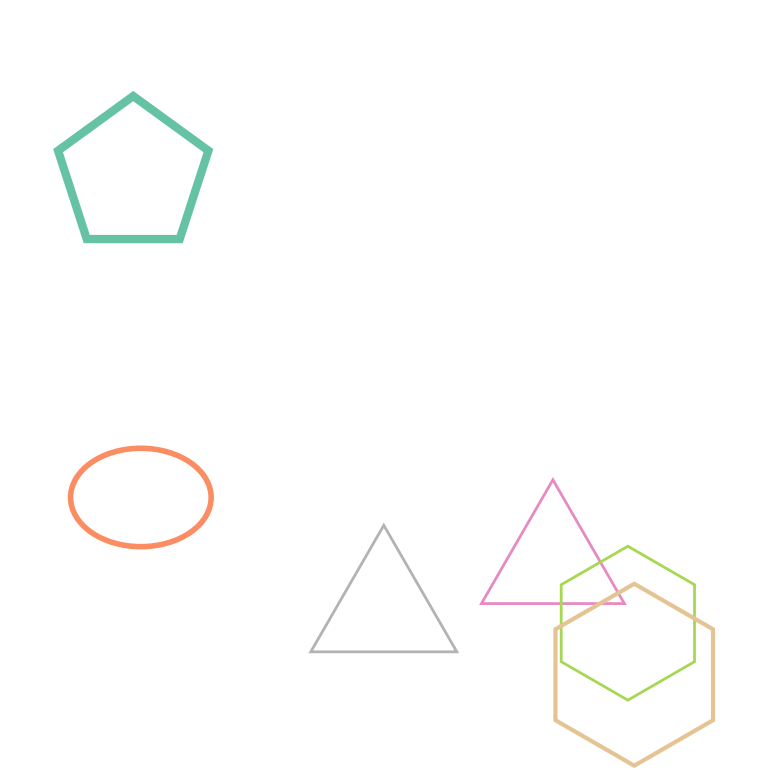[{"shape": "pentagon", "thickness": 3, "radius": 0.51, "center": [0.173, 0.773]}, {"shape": "oval", "thickness": 2, "radius": 0.46, "center": [0.183, 0.354]}, {"shape": "triangle", "thickness": 1, "radius": 0.54, "center": [0.718, 0.27]}, {"shape": "hexagon", "thickness": 1, "radius": 0.5, "center": [0.815, 0.191]}, {"shape": "hexagon", "thickness": 1.5, "radius": 0.59, "center": [0.824, 0.124]}, {"shape": "triangle", "thickness": 1, "radius": 0.55, "center": [0.498, 0.208]}]